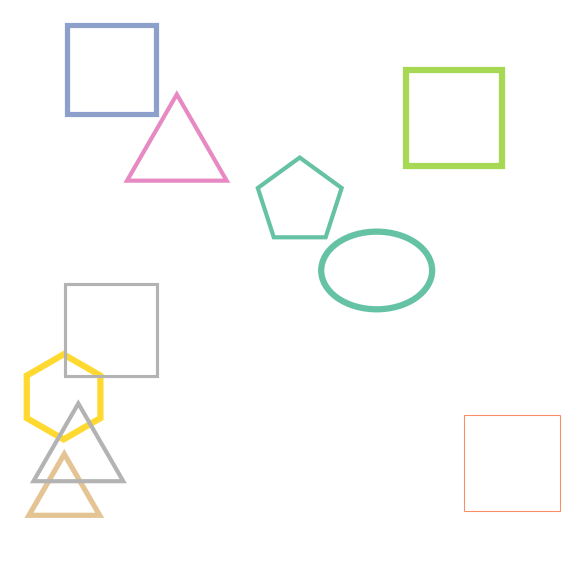[{"shape": "pentagon", "thickness": 2, "radius": 0.38, "center": [0.519, 0.65]}, {"shape": "oval", "thickness": 3, "radius": 0.48, "center": [0.652, 0.531]}, {"shape": "square", "thickness": 0.5, "radius": 0.42, "center": [0.886, 0.197]}, {"shape": "square", "thickness": 2.5, "radius": 0.39, "center": [0.194, 0.878]}, {"shape": "triangle", "thickness": 2, "radius": 0.5, "center": [0.306, 0.736]}, {"shape": "square", "thickness": 3, "radius": 0.42, "center": [0.786, 0.795]}, {"shape": "hexagon", "thickness": 3, "radius": 0.37, "center": [0.11, 0.312]}, {"shape": "triangle", "thickness": 2.5, "radius": 0.35, "center": [0.111, 0.142]}, {"shape": "square", "thickness": 1.5, "radius": 0.4, "center": [0.192, 0.428]}, {"shape": "triangle", "thickness": 2, "radius": 0.45, "center": [0.136, 0.211]}]